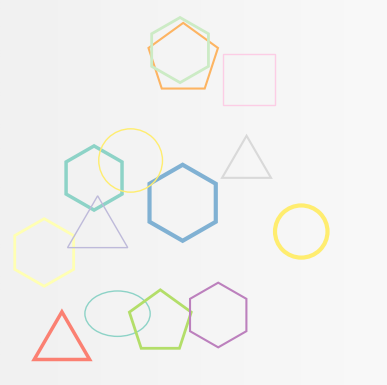[{"shape": "hexagon", "thickness": 2.5, "radius": 0.42, "center": [0.243, 0.538]}, {"shape": "oval", "thickness": 1, "radius": 0.42, "center": [0.303, 0.185]}, {"shape": "hexagon", "thickness": 2, "radius": 0.44, "center": [0.114, 0.344]}, {"shape": "triangle", "thickness": 1, "radius": 0.45, "center": [0.252, 0.402]}, {"shape": "triangle", "thickness": 2.5, "radius": 0.41, "center": [0.16, 0.108]}, {"shape": "hexagon", "thickness": 3, "radius": 0.49, "center": [0.471, 0.473]}, {"shape": "pentagon", "thickness": 1.5, "radius": 0.47, "center": [0.473, 0.846]}, {"shape": "pentagon", "thickness": 2, "radius": 0.42, "center": [0.414, 0.163]}, {"shape": "square", "thickness": 1, "radius": 0.33, "center": [0.643, 0.794]}, {"shape": "triangle", "thickness": 1.5, "radius": 0.36, "center": [0.636, 0.575]}, {"shape": "hexagon", "thickness": 1.5, "radius": 0.42, "center": [0.563, 0.182]}, {"shape": "hexagon", "thickness": 2, "radius": 0.42, "center": [0.465, 0.87]}, {"shape": "circle", "thickness": 1, "radius": 0.41, "center": [0.337, 0.583]}, {"shape": "circle", "thickness": 3, "radius": 0.34, "center": [0.777, 0.399]}]